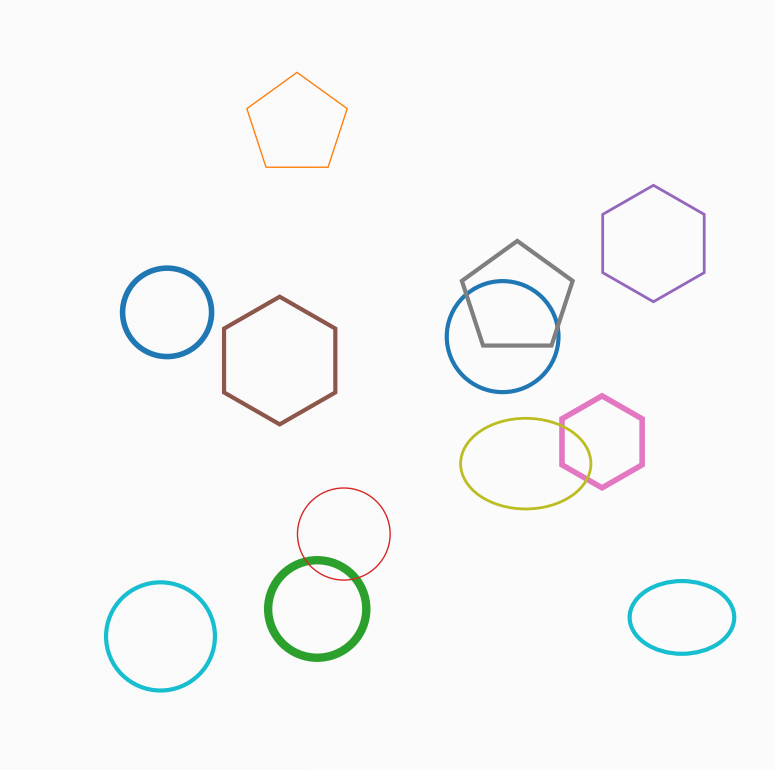[{"shape": "circle", "thickness": 1.5, "radius": 0.36, "center": [0.649, 0.563]}, {"shape": "circle", "thickness": 2, "radius": 0.29, "center": [0.216, 0.594]}, {"shape": "pentagon", "thickness": 0.5, "radius": 0.34, "center": [0.383, 0.838]}, {"shape": "circle", "thickness": 3, "radius": 0.32, "center": [0.409, 0.209]}, {"shape": "circle", "thickness": 0.5, "radius": 0.3, "center": [0.444, 0.306]}, {"shape": "hexagon", "thickness": 1, "radius": 0.38, "center": [0.843, 0.684]}, {"shape": "hexagon", "thickness": 1.5, "radius": 0.41, "center": [0.361, 0.532]}, {"shape": "hexagon", "thickness": 2, "radius": 0.3, "center": [0.777, 0.426]}, {"shape": "pentagon", "thickness": 1.5, "radius": 0.38, "center": [0.667, 0.612]}, {"shape": "oval", "thickness": 1, "radius": 0.42, "center": [0.678, 0.398]}, {"shape": "circle", "thickness": 1.5, "radius": 0.35, "center": [0.207, 0.173]}, {"shape": "oval", "thickness": 1.5, "radius": 0.34, "center": [0.88, 0.198]}]